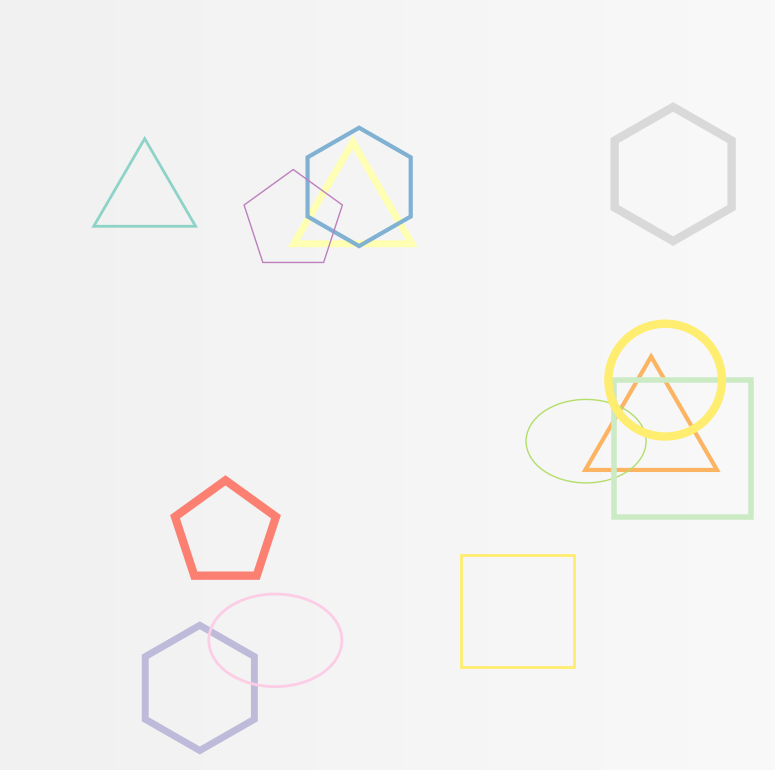[{"shape": "triangle", "thickness": 1, "radius": 0.38, "center": [0.187, 0.744]}, {"shape": "triangle", "thickness": 2.5, "radius": 0.44, "center": [0.455, 0.727]}, {"shape": "hexagon", "thickness": 2.5, "radius": 0.41, "center": [0.258, 0.107]}, {"shape": "pentagon", "thickness": 3, "radius": 0.34, "center": [0.291, 0.308]}, {"shape": "hexagon", "thickness": 1.5, "radius": 0.38, "center": [0.463, 0.757]}, {"shape": "triangle", "thickness": 1.5, "radius": 0.49, "center": [0.84, 0.439]}, {"shape": "oval", "thickness": 0.5, "radius": 0.39, "center": [0.756, 0.427]}, {"shape": "oval", "thickness": 1, "radius": 0.43, "center": [0.355, 0.168]}, {"shape": "hexagon", "thickness": 3, "radius": 0.44, "center": [0.869, 0.774]}, {"shape": "pentagon", "thickness": 0.5, "radius": 0.33, "center": [0.378, 0.713]}, {"shape": "square", "thickness": 2, "radius": 0.44, "center": [0.881, 0.417]}, {"shape": "circle", "thickness": 3, "radius": 0.37, "center": [0.858, 0.506]}, {"shape": "square", "thickness": 1, "radius": 0.36, "center": [0.668, 0.207]}]